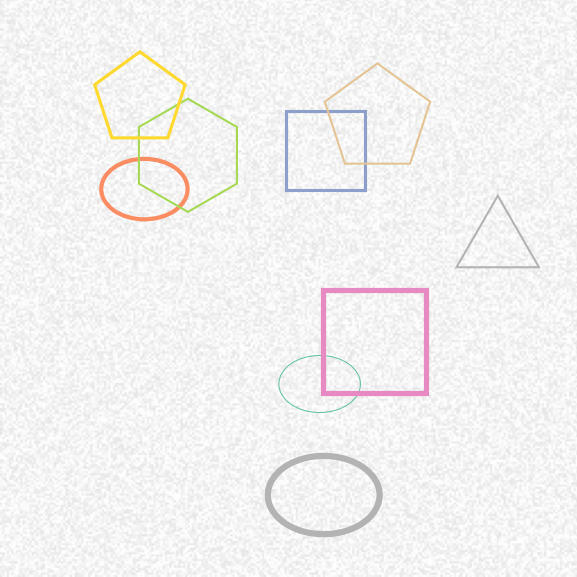[{"shape": "oval", "thickness": 0.5, "radius": 0.35, "center": [0.554, 0.334]}, {"shape": "oval", "thickness": 2, "radius": 0.37, "center": [0.25, 0.672]}, {"shape": "square", "thickness": 1.5, "radius": 0.34, "center": [0.563, 0.738]}, {"shape": "square", "thickness": 2.5, "radius": 0.44, "center": [0.649, 0.408]}, {"shape": "hexagon", "thickness": 1, "radius": 0.49, "center": [0.325, 0.73]}, {"shape": "pentagon", "thickness": 1.5, "radius": 0.41, "center": [0.242, 0.827]}, {"shape": "pentagon", "thickness": 1, "radius": 0.48, "center": [0.654, 0.793]}, {"shape": "oval", "thickness": 3, "radius": 0.48, "center": [0.561, 0.142]}, {"shape": "triangle", "thickness": 1, "radius": 0.41, "center": [0.862, 0.578]}]